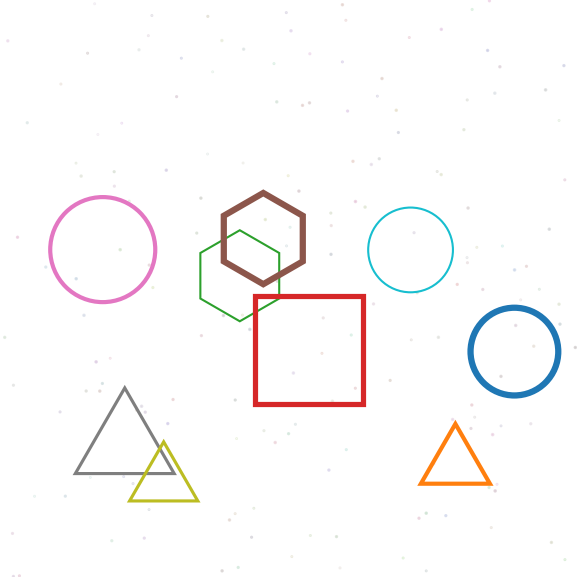[{"shape": "circle", "thickness": 3, "radius": 0.38, "center": [0.891, 0.39]}, {"shape": "triangle", "thickness": 2, "radius": 0.35, "center": [0.789, 0.196]}, {"shape": "hexagon", "thickness": 1, "radius": 0.39, "center": [0.415, 0.522]}, {"shape": "square", "thickness": 2.5, "radius": 0.47, "center": [0.536, 0.394]}, {"shape": "hexagon", "thickness": 3, "radius": 0.39, "center": [0.456, 0.586]}, {"shape": "circle", "thickness": 2, "radius": 0.45, "center": [0.178, 0.567]}, {"shape": "triangle", "thickness": 1.5, "radius": 0.49, "center": [0.216, 0.229]}, {"shape": "triangle", "thickness": 1.5, "radius": 0.34, "center": [0.283, 0.166]}, {"shape": "circle", "thickness": 1, "radius": 0.37, "center": [0.711, 0.566]}]